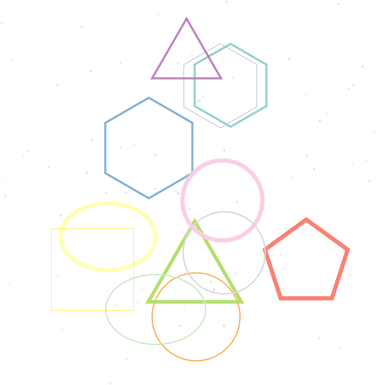[{"shape": "hexagon", "thickness": 1.5, "radius": 0.54, "center": [0.599, 0.778]}, {"shape": "oval", "thickness": 3, "radius": 0.62, "center": [0.281, 0.385]}, {"shape": "hexagon", "thickness": 0.5, "radius": 0.55, "center": [0.572, 0.777]}, {"shape": "pentagon", "thickness": 3, "radius": 0.57, "center": [0.796, 0.317]}, {"shape": "hexagon", "thickness": 1.5, "radius": 0.65, "center": [0.387, 0.616]}, {"shape": "circle", "thickness": 1, "radius": 0.57, "center": [0.509, 0.177]}, {"shape": "triangle", "thickness": 2.5, "radius": 0.7, "center": [0.506, 0.286]}, {"shape": "circle", "thickness": 3, "radius": 0.52, "center": [0.578, 0.479]}, {"shape": "circle", "thickness": 1, "radius": 0.53, "center": [0.582, 0.343]}, {"shape": "triangle", "thickness": 1.5, "radius": 0.52, "center": [0.485, 0.848]}, {"shape": "oval", "thickness": 1, "radius": 0.65, "center": [0.405, 0.196]}, {"shape": "square", "thickness": 0.5, "radius": 0.54, "center": [0.239, 0.301]}]